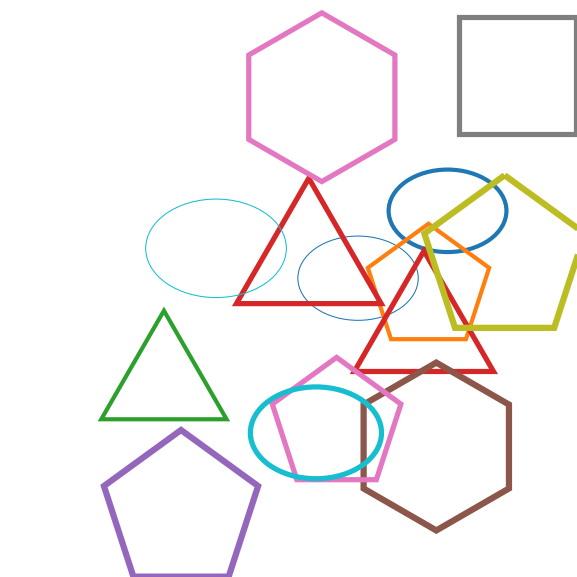[{"shape": "oval", "thickness": 0.5, "radius": 0.52, "center": [0.62, 0.517]}, {"shape": "oval", "thickness": 2, "radius": 0.51, "center": [0.775, 0.634]}, {"shape": "pentagon", "thickness": 2, "radius": 0.55, "center": [0.742, 0.501]}, {"shape": "triangle", "thickness": 2, "radius": 0.63, "center": [0.284, 0.336]}, {"shape": "triangle", "thickness": 2.5, "radius": 0.7, "center": [0.734, 0.425]}, {"shape": "triangle", "thickness": 2.5, "radius": 0.72, "center": [0.535, 0.546]}, {"shape": "pentagon", "thickness": 3, "radius": 0.7, "center": [0.313, 0.114]}, {"shape": "hexagon", "thickness": 3, "radius": 0.73, "center": [0.755, 0.226]}, {"shape": "hexagon", "thickness": 2.5, "radius": 0.73, "center": [0.557, 0.831]}, {"shape": "pentagon", "thickness": 2.5, "radius": 0.59, "center": [0.583, 0.263]}, {"shape": "square", "thickness": 2.5, "radius": 0.51, "center": [0.896, 0.868]}, {"shape": "pentagon", "thickness": 3, "radius": 0.73, "center": [0.874, 0.55]}, {"shape": "oval", "thickness": 2.5, "radius": 0.57, "center": [0.547, 0.25]}, {"shape": "oval", "thickness": 0.5, "radius": 0.61, "center": [0.374, 0.569]}]